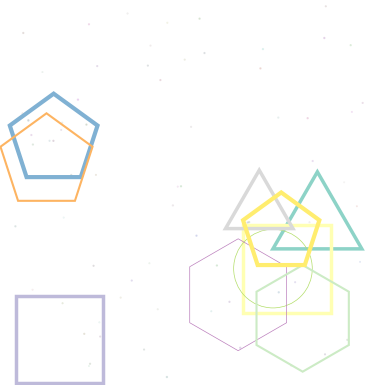[{"shape": "triangle", "thickness": 2.5, "radius": 0.67, "center": [0.824, 0.42]}, {"shape": "square", "thickness": 2.5, "radius": 0.57, "center": [0.746, 0.302]}, {"shape": "square", "thickness": 2.5, "radius": 0.57, "center": [0.154, 0.118]}, {"shape": "pentagon", "thickness": 3, "radius": 0.6, "center": [0.139, 0.637]}, {"shape": "pentagon", "thickness": 1.5, "radius": 0.63, "center": [0.121, 0.58]}, {"shape": "circle", "thickness": 0.5, "radius": 0.51, "center": [0.709, 0.302]}, {"shape": "triangle", "thickness": 2.5, "radius": 0.51, "center": [0.673, 0.457]}, {"shape": "hexagon", "thickness": 0.5, "radius": 0.73, "center": [0.619, 0.234]}, {"shape": "hexagon", "thickness": 1.5, "radius": 0.69, "center": [0.786, 0.173]}, {"shape": "pentagon", "thickness": 3, "radius": 0.52, "center": [0.73, 0.396]}]